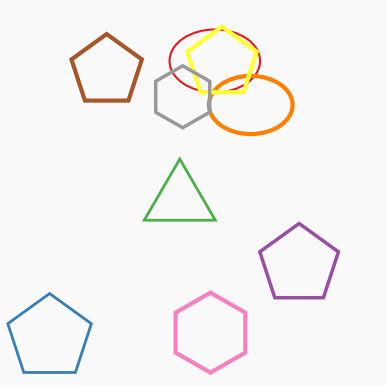[{"shape": "oval", "thickness": 1.5, "radius": 0.58, "center": [0.554, 0.842]}, {"shape": "pentagon", "thickness": 2, "radius": 0.57, "center": [0.128, 0.124]}, {"shape": "triangle", "thickness": 2, "radius": 0.53, "center": [0.464, 0.481]}, {"shape": "pentagon", "thickness": 2.5, "radius": 0.53, "center": [0.772, 0.313]}, {"shape": "oval", "thickness": 3, "radius": 0.54, "center": [0.647, 0.727]}, {"shape": "pentagon", "thickness": 3, "radius": 0.47, "center": [0.573, 0.837]}, {"shape": "pentagon", "thickness": 3, "radius": 0.48, "center": [0.275, 0.816]}, {"shape": "hexagon", "thickness": 3, "radius": 0.52, "center": [0.543, 0.136]}, {"shape": "hexagon", "thickness": 2.5, "radius": 0.4, "center": [0.471, 0.749]}]